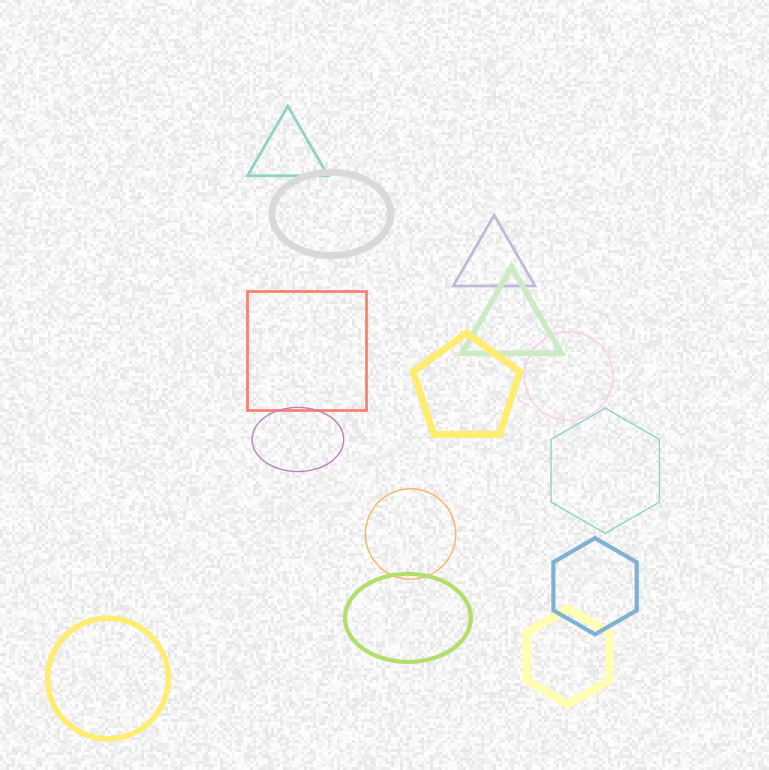[{"shape": "triangle", "thickness": 1, "radius": 0.3, "center": [0.374, 0.802]}, {"shape": "hexagon", "thickness": 0.5, "radius": 0.41, "center": [0.786, 0.389]}, {"shape": "hexagon", "thickness": 3, "radius": 0.31, "center": [0.738, 0.148]}, {"shape": "triangle", "thickness": 1, "radius": 0.31, "center": [0.642, 0.659]}, {"shape": "square", "thickness": 1, "radius": 0.39, "center": [0.398, 0.545]}, {"shape": "hexagon", "thickness": 1.5, "radius": 0.31, "center": [0.773, 0.239]}, {"shape": "circle", "thickness": 0.5, "radius": 0.29, "center": [0.533, 0.307]}, {"shape": "oval", "thickness": 1.5, "radius": 0.41, "center": [0.53, 0.198]}, {"shape": "circle", "thickness": 0.5, "radius": 0.29, "center": [0.739, 0.512]}, {"shape": "oval", "thickness": 2.5, "radius": 0.39, "center": [0.43, 0.722]}, {"shape": "oval", "thickness": 0.5, "radius": 0.3, "center": [0.387, 0.429]}, {"shape": "triangle", "thickness": 2, "radius": 0.37, "center": [0.664, 0.578]}, {"shape": "circle", "thickness": 2, "radius": 0.39, "center": [0.14, 0.119]}, {"shape": "pentagon", "thickness": 2.5, "radius": 0.36, "center": [0.606, 0.495]}]